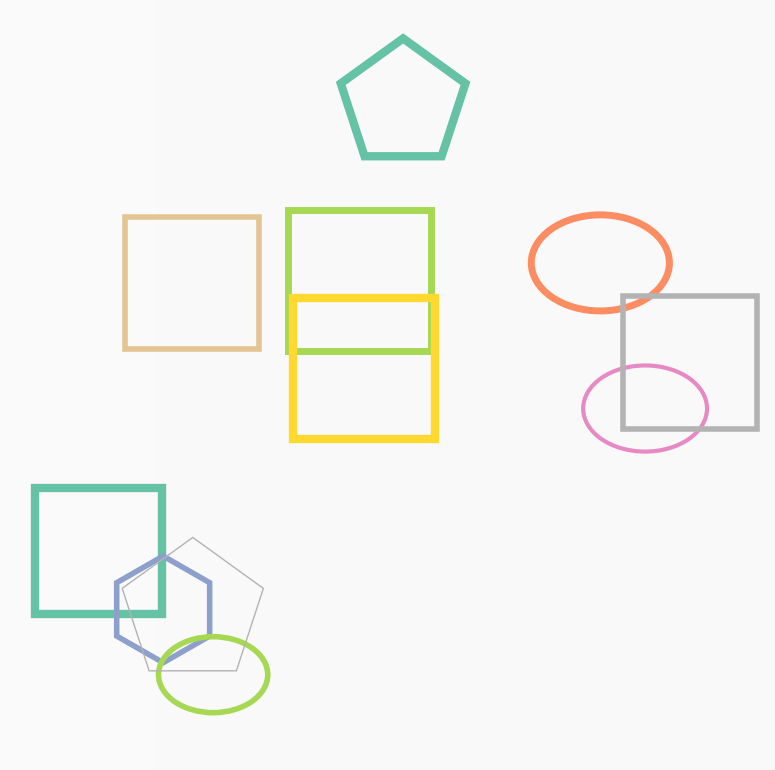[{"shape": "pentagon", "thickness": 3, "radius": 0.42, "center": [0.52, 0.865]}, {"shape": "square", "thickness": 3, "radius": 0.41, "center": [0.127, 0.284]}, {"shape": "oval", "thickness": 2.5, "radius": 0.45, "center": [0.775, 0.659]}, {"shape": "hexagon", "thickness": 2, "radius": 0.35, "center": [0.211, 0.209]}, {"shape": "oval", "thickness": 1.5, "radius": 0.4, "center": [0.832, 0.469]}, {"shape": "square", "thickness": 2.5, "radius": 0.46, "center": [0.464, 0.636]}, {"shape": "oval", "thickness": 2, "radius": 0.35, "center": [0.275, 0.124]}, {"shape": "square", "thickness": 3, "radius": 0.46, "center": [0.47, 0.521]}, {"shape": "square", "thickness": 2, "radius": 0.43, "center": [0.248, 0.632]}, {"shape": "pentagon", "thickness": 0.5, "radius": 0.48, "center": [0.249, 0.206]}, {"shape": "square", "thickness": 2, "radius": 0.43, "center": [0.89, 0.53]}]